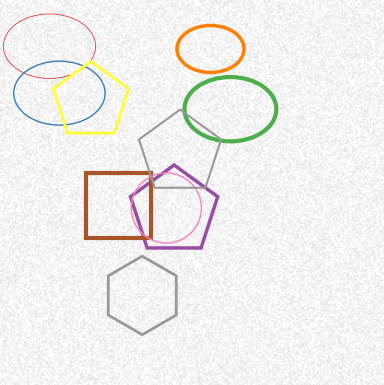[{"shape": "oval", "thickness": 0.5, "radius": 0.6, "center": [0.129, 0.88]}, {"shape": "oval", "thickness": 1, "radius": 0.59, "center": [0.154, 0.758]}, {"shape": "oval", "thickness": 3, "radius": 0.6, "center": [0.598, 0.716]}, {"shape": "pentagon", "thickness": 2.5, "radius": 0.6, "center": [0.452, 0.452]}, {"shape": "oval", "thickness": 2.5, "radius": 0.44, "center": [0.547, 0.873]}, {"shape": "pentagon", "thickness": 2, "radius": 0.51, "center": [0.236, 0.738]}, {"shape": "square", "thickness": 3, "radius": 0.42, "center": [0.307, 0.467]}, {"shape": "circle", "thickness": 1, "radius": 0.46, "center": [0.432, 0.46]}, {"shape": "pentagon", "thickness": 1.5, "radius": 0.56, "center": [0.468, 0.603]}, {"shape": "hexagon", "thickness": 2, "radius": 0.51, "center": [0.369, 0.233]}]